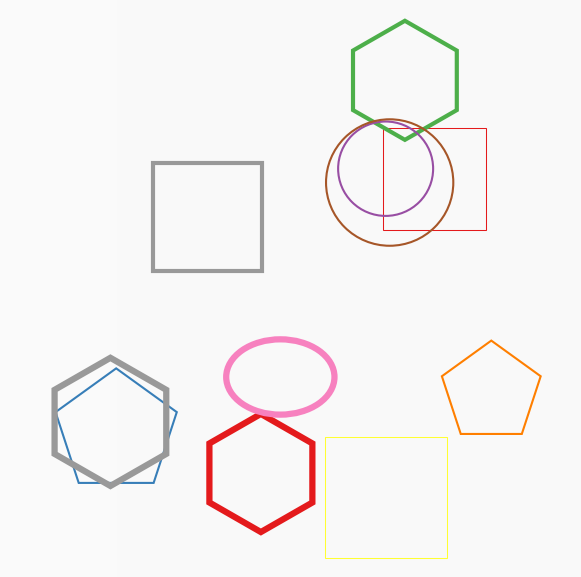[{"shape": "square", "thickness": 0.5, "radius": 0.44, "center": [0.747, 0.689]}, {"shape": "hexagon", "thickness": 3, "radius": 0.51, "center": [0.449, 0.18]}, {"shape": "pentagon", "thickness": 1, "radius": 0.55, "center": [0.2, 0.252]}, {"shape": "hexagon", "thickness": 2, "radius": 0.52, "center": [0.697, 0.86]}, {"shape": "circle", "thickness": 1, "radius": 0.41, "center": [0.663, 0.707]}, {"shape": "pentagon", "thickness": 1, "radius": 0.45, "center": [0.845, 0.32]}, {"shape": "square", "thickness": 0.5, "radius": 0.52, "center": [0.664, 0.138]}, {"shape": "circle", "thickness": 1, "radius": 0.55, "center": [0.67, 0.683]}, {"shape": "oval", "thickness": 3, "radius": 0.47, "center": [0.482, 0.346]}, {"shape": "square", "thickness": 2, "radius": 0.47, "center": [0.356, 0.623]}, {"shape": "hexagon", "thickness": 3, "radius": 0.55, "center": [0.19, 0.269]}]